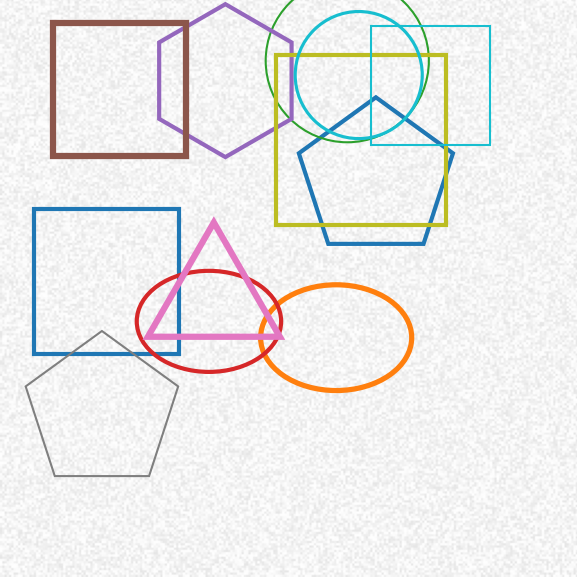[{"shape": "square", "thickness": 2, "radius": 0.63, "center": [0.185, 0.511]}, {"shape": "pentagon", "thickness": 2, "radius": 0.7, "center": [0.651, 0.69]}, {"shape": "oval", "thickness": 2.5, "radius": 0.65, "center": [0.582, 0.414]}, {"shape": "circle", "thickness": 1, "radius": 0.71, "center": [0.601, 0.894]}, {"shape": "oval", "thickness": 2, "radius": 0.63, "center": [0.362, 0.443]}, {"shape": "hexagon", "thickness": 2, "radius": 0.66, "center": [0.39, 0.86]}, {"shape": "square", "thickness": 3, "radius": 0.58, "center": [0.207, 0.845]}, {"shape": "triangle", "thickness": 3, "radius": 0.66, "center": [0.37, 0.482]}, {"shape": "pentagon", "thickness": 1, "radius": 0.69, "center": [0.176, 0.287]}, {"shape": "square", "thickness": 2, "radius": 0.74, "center": [0.625, 0.757]}, {"shape": "circle", "thickness": 1.5, "radius": 0.55, "center": [0.621, 0.869]}, {"shape": "square", "thickness": 1, "radius": 0.51, "center": [0.745, 0.851]}]